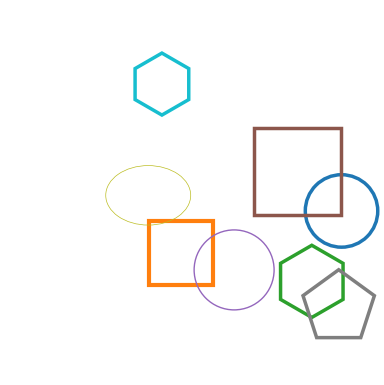[{"shape": "circle", "thickness": 2.5, "radius": 0.47, "center": [0.887, 0.452]}, {"shape": "square", "thickness": 3, "radius": 0.42, "center": [0.47, 0.343]}, {"shape": "hexagon", "thickness": 2.5, "radius": 0.47, "center": [0.81, 0.269]}, {"shape": "circle", "thickness": 1, "radius": 0.52, "center": [0.608, 0.299]}, {"shape": "square", "thickness": 2.5, "radius": 0.57, "center": [0.772, 0.554]}, {"shape": "pentagon", "thickness": 2.5, "radius": 0.49, "center": [0.88, 0.202]}, {"shape": "oval", "thickness": 0.5, "radius": 0.55, "center": [0.385, 0.493]}, {"shape": "hexagon", "thickness": 2.5, "radius": 0.4, "center": [0.421, 0.782]}]